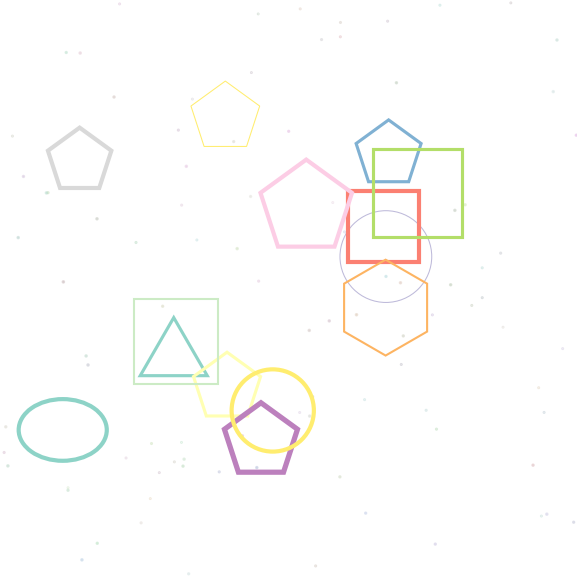[{"shape": "oval", "thickness": 2, "radius": 0.38, "center": [0.109, 0.255]}, {"shape": "triangle", "thickness": 1.5, "radius": 0.33, "center": [0.301, 0.382]}, {"shape": "pentagon", "thickness": 1.5, "radius": 0.31, "center": [0.393, 0.328]}, {"shape": "circle", "thickness": 0.5, "radius": 0.4, "center": [0.668, 0.555]}, {"shape": "square", "thickness": 2, "radius": 0.31, "center": [0.664, 0.607]}, {"shape": "pentagon", "thickness": 1.5, "radius": 0.3, "center": [0.673, 0.732]}, {"shape": "hexagon", "thickness": 1, "radius": 0.41, "center": [0.668, 0.466]}, {"shape": "square", "thickness": 1.5, "radius": 0.38, "center": [0.723, 0.666]}, {"shape": "pentagon", "thickness": 2, "radius": 0.42, "center": [0.53, 0.639]}, {"shape": "pentagon", "thickness": 2, "radius": 0.29, "center": [0.138, 0.72]}, {"shape": "pentagon", "thickness": 2.5, "radius": 0.33, "center": [0.452, 0.235]}, {"shape": "square", "thickness": 1, "radius": 0.36, "center": [0.306, 0.408]}, {"shape": "circle", "thickness": 2, "radius": 0.36, "center": [0.472, 0.288]}, {"shape": "pentagon", "thickness": 0.5, "radius": 0.31, "center": [0.39, 0.796]}]